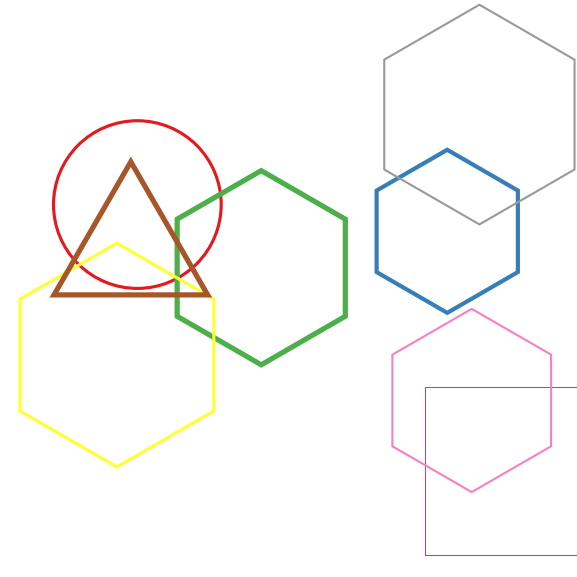[{"shape": "circle", "thickness": 1.5, "radius": 0.73, "center": [0.238, 0.645]}, {"shape": "hexagon", "thickness": 2, "radius": 0.71, "center": [0.774, 0.599]}, {"shape": "hexagon", "thickness": 2.5, "radius": 0.84, "center": [0.452, 0.536]}, {"shape": "square", "thickness": 0.5, "radius": 0.73, "center": [0.881, 0.183]}, {"shape": "hexagon", "thickness": 1.5, "radius": 0.97, "center": [0.203, 0.384]}, {"shape": "triangle", "thickness": 2.5, "radius": 0.77, "center": [0.227, 0.565]}, {"shape": "hexagon", "thickness": 1, "radius": 0.79, "center": [0.817, 0.306]}, {"shape": "hexagon", "thickness": 1, "radius": 0.95, "center": [0.83, 0.801]}]